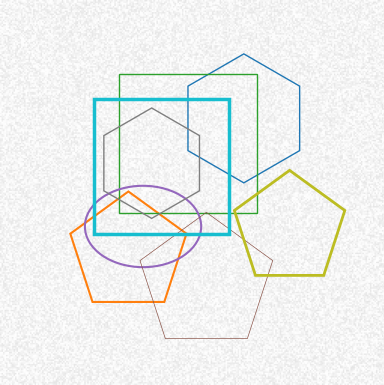[{"shape": "hexagon", "thickness": 1, "radius": 0.84, "center": [0.633, 0.693]}, {"shape": "pentagon", "thickness": 1.5, "radius": 0.79, "center": [0.333, 0.344]}, {"shape": "square", "thickness": 1, "radius": 0.9, "center": [0.489, 0.627]}, {"shape": "oval", "thickness": 1.5, "radius": 0.76, "center": [0.372, 0.412]}, {"shape": "pentagon", "thickness": 0.5, "radius": 0.91, "center": [0.536, 0.267]}, {"shape": "hexagon", "thickness": 1, "radius": 0.72, "center": [0.394, 0.576]}, {"shape": "pentagon", "thickness": 2, "radius": 0.75, "center": [0.752, 0.407]}, {"shape": "square", "thickness": 2.5, "radius": 0.88, "center": [0.42, 0.567]}]